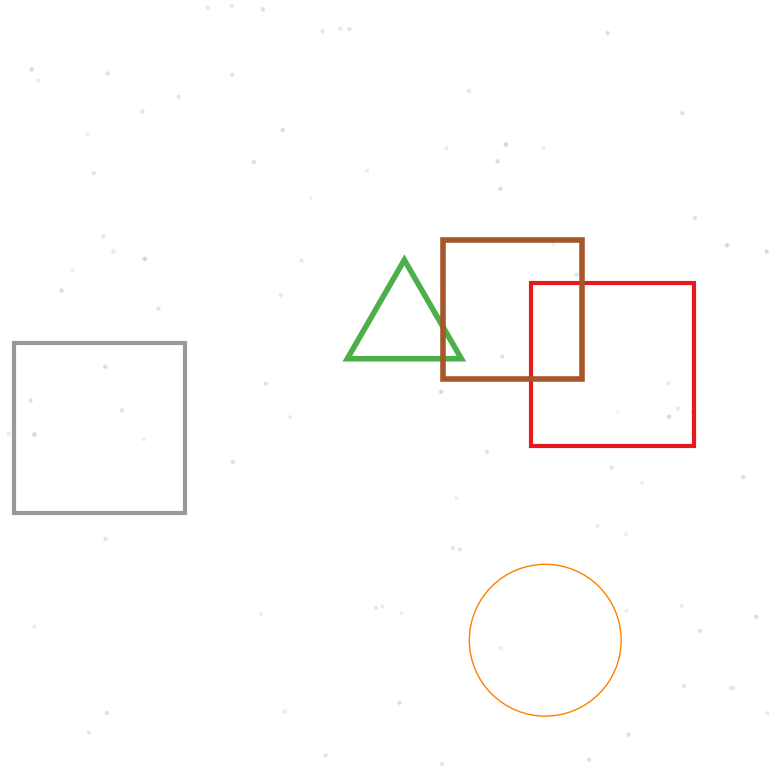[{"shape": "square", "thickness": 1.5, "radius": 0.53, "center": [0.795, 0.527]}, {"shape": "triangle", "thickness": 2, "radius": 0.43, "center": [0.525, 0.577]}, {"shape": "circle", "thickness": 0.5, "radius": 0.49, "center": [0.708, 0.169]}, {"shape": "square", "thickness": 2, "radius": 0.45, "center": [0.666, 0.598]}, {"shape": "square", "thickness": 1.5, "radius": 0.55, "center": [0.129, 0.444]}]